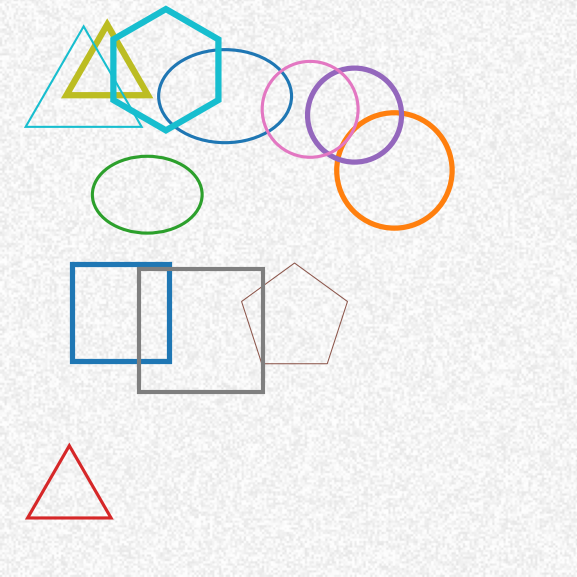[{"shape": "oval", "thickness": 1.5, "radius": 0.58, "center": [0.39, 0.833]}, {"shape": "square", "thickness": 2.5, "radius": 0.42, "center": [0.208, 0.458]}, {"shape": "circle", "thickness": 2.5, "radius": 0.5, "center": [0.683, 0.704]}, {"shape": "oval", "thickness": 1.5, "radius": 0.48, "center": [0.255, 0.662]}, {"shape": "triangle", "thickness": 1.5, "radius": 0.42, "center": [0.12, 0.144]}, {"shape": "circle", "thickness": 2.5, "radius": 0.41, "center": [0.614, 0.8]}, {"shape": "pentagon", "thickness": 0.5, "radius": 0.48, "center": [0.51, 0.447]}, {"shape": "circle", "thickness": 1.5, "radius": 0.42, "center": [0.537, 0.81]}, {"shape": "square", "thickness": 2, "radius": 0.53, "center": [0.348, 0.427]}, {"shape": "triangle", "thickness": 3, "radius": 0.41, "center": [0.186, 0.875]}, {"shape": "hexagon", "thickness": 3, "radius": 0.53, "center": [0.287, 0.878]}, {"shape": "triangle", "thickness": 1, "radius": 0.58, "center": [0.145, 0.837]}]